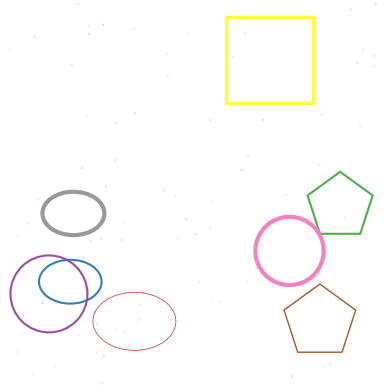[{"shape": "oval", "thickness": 0.5, "radius": 0.54, "center": [0.349, 0.165]}, {"shape": "oval", "thickness": 1.5, "radius": 0.41, "center": [0.183, 0.268]}, {"shape": "pentagon", "thickness": 1.5, "radius": 0.44, "center": [0.883, 0.465]}, {"shape": "circle", "thickness": 1.5, "radius": 0.5, "center": [0.127, 0.237]}, {"shape": "square", "thickness": 2.5, "radius": 0.56, "center": [0.7, 0.845]}, {"shape": "pentagon", "thickness": 1, "radius": 0.49, "center": [0.831, 0.164]}, {"shape": "circle", "thickness": 3, "radius": 0.44, "center": [0.752, 0.348]}, {"shape": "oval", "thickness": 3, "radius": 0.4, "center": [0.191, 0.446]}]